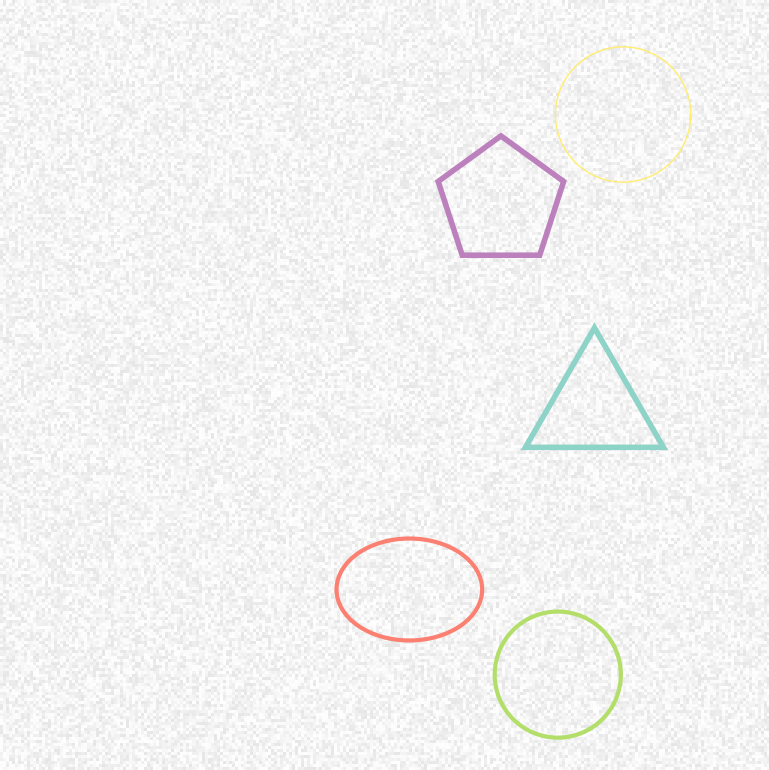[{"shape": "triangle", "thickness": 2, "radius": 0.52, "center": [0.772, 0.471]}, {"shape": "oval", "thickness": 1.5, "radius": 0.47, "center": [0.532, 0.234]}, {"shape": "circle", "thickness": 1.5, "radius": 0.41, "center": [0.724, 0.124]}, {"shape": "pentagon", "thickness": 2, "radius": 0.43, "center": [0.651, 0.738]}, {"shape": "circle", "thickness": 0.5, "radius": 0.44, "center": [0.809, 0.851]}]